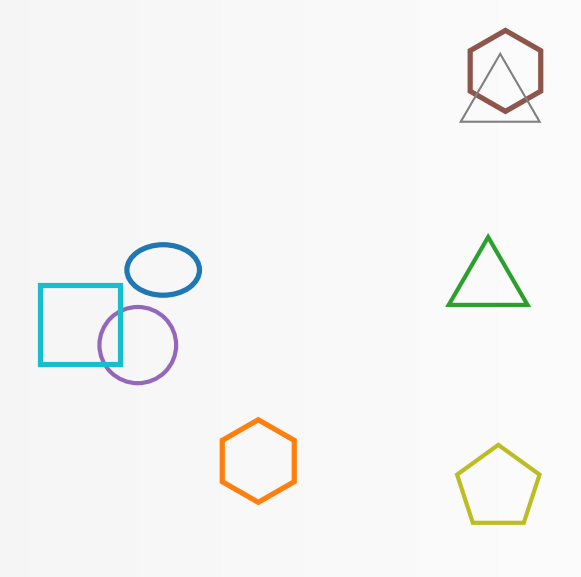[{"shape": "oval", "thickness": 2.5, "radius": 0.31, "center": [0.281, 0.532]}, {"shape": "hexagon", "thickness": 2.5, "radius": 0.36, "center": [0.444, 0.201]}, {"shape": "triangle", "thickness": 2, "radius": 0.39, "center": [0.84, 0.51]}, {"shape": "circle", "thickness": 2, "radius": 0.33, "center": [0.237, 0.402]}, {"shape": "hexagon", "thickness": 2.5, "radius": 0.35, "center": [0.87, 0.876]}, {"shape": "triangle", "thickness": 1, "radius": 0.39, "center": [0.861, 0.828]}, {"shape": "pentagon", "thickness": 2, "radius": 0.37, "center": [0.857, 0.154]}, {"shape": "square", "thickness": 2.5, "radius": 0.34, "center": [0.138, 0.437]}]